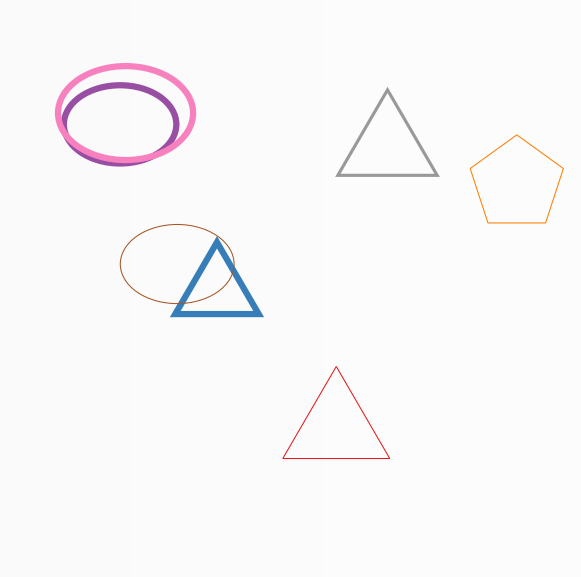[{"shape": "triangle", "thickness": 0.5, "radius": 0.53, "center": [0.579, 0.258]}, {"shape": "triangle", "thickness": 3, "radius": 0.41, "center": [0.373, 0.497]}, {"shape": "oval", "thickness": 3, "radius": 0.48, "center": [0.207, 0.784]}, {"shape": "pentagon", "thickness": 0.5, "radius": 0.42, "center": [0.889, 0.681]}, {"shape": "oval", "thickness": 0.5, "radius": 0.49, "center": [0.305, 0.542]}, {"shape": "oval", "thickness": 3, "radius": 0.58, "center": [0.216, 0.803]}, {"shape": "triangle", "thickness": 1.5, "radius": 0.49, "center": [0.667, 0.745]}]